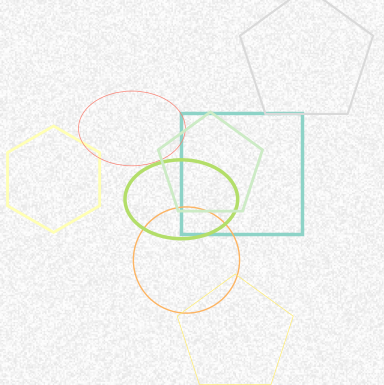[{"shape": "square", "thickness": 2.5, "radius": 0.79, "center": [0.628, 0.55]}, {"shape": "hexagon", "thickness": 2, "radius": 0.69, "center": [0.139, 0.535]}, {"shape": "oval", "thickness": 0.5, "radius": 0.69, "center": [0.343, 0.666]}, {"shape": "circle", "thickness": 1, "radius": 0.69, "center": [0.484, 0.325]}, {"shape": "oval", "thickness": 2.5, "radius": 0.73, "center": [0.471, 0.482]}, {"shape": "pentagon", "thickness": 1.5, "radius": 0.91, "center": [0.796, 0.851]}, {"shape": "pentagon", "thickness": 2, "radius": 0.71, "center": [0.546, 0.567]}, {"shape": "pentagon", "thickness": 0.5, "radius": 0.79, "center": [0.611, 0.13]}]